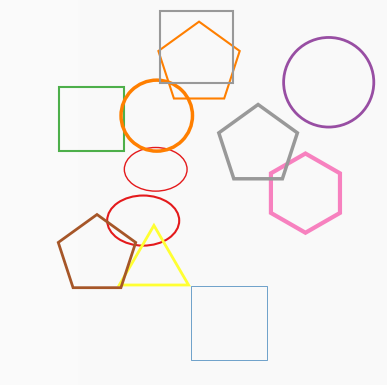[{"shape": "oval", "thickness": 1, "radius": 0.4, "center": [0.402, 0.56]}, {"shape": "oval", "thickness": 1.5, "radius": 0.46, "center": [0.37, 0.427]}, {"shape": "square", "thickness": 0.5, "radius": 0.49, "center": [0.591, 0.161]}, {"shape": "square", "thickness": 1.5, "radius": 0.42, "center": [0.236, 0.692]}, {"shape": "circle", "thickness": 2, "radius": 0.58, "center": [0.848, 0.786]}, {"shape": "circle", "thickness": 2.5, "radius": 0.46, "center": [0.405, 0.7]}, {"shape": "pentagon", "thickness": 1.5, "radius": 0.55, "center": [0.514, 0.833]}, {"shape": "triangle", "thickness": 2, "radius": 0.52, "center": [0.397, 0.311]}, {"shape": "pentagon", "thickness": 2, "radius": 0.53, "center": [0.25, 0.338]}, {"shape": "hexagon", "thickness": 3, "radius": 0.51, "center": [0.788, 0.498]}, {"shape": "square", "thickness": 1.5, "radius": 0.47, "center": [0.507, 0.877]}, {"shape": "pentagon", "thickness": 2.5, "radius": 0.53, "center": [0.666, 0.622]}]